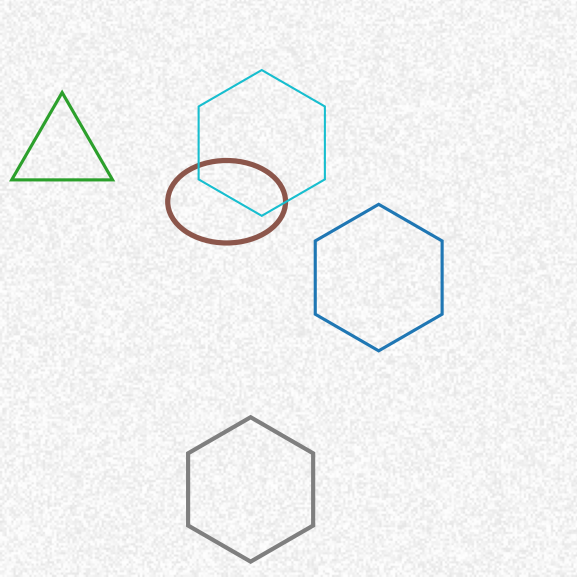[{"shape": "hexagon", "thickness": 1.5, "radius": 0.63, "center": [0.656, 0.518]}, {"shape": "triangle", "thickness": 1.5, "radius": 0.5, "center": [0.108, 0.738]}, {"shape": "oval", "thickness": 2.5, "radius": 0.51, "center": [0.392, 0.65]}, {"shape": "hexagon", "thickness": 2, "radius": 0.63, "center": [0.434, 0.152]}, {"shape": "hexagon", "thickness": 1, "radius": 0.63, "center": [0.453, 0.752]}]